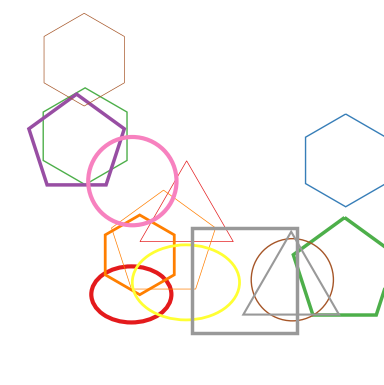[{"shape": "oval", "thickness": 3, "radius": 0.52, "center": [0.341, 0.235]}, {"shape": "triangle", "thickness": 0.5, "radius": 0.7, "center": [0.485, 0.442]}, {"shape": "hexagon", "thickness": 1, "radius": 0.6, "center": [0.898, 0.583]}, {"shape": "hexagon", "thickness": 1, "radius": 0.63, "center": [0.221, 0.646]}, {"shape": "pentagon", "thickness": 2.5, "radius": 0.7, "center": [0.895, 0.295]}, {"shape": "pentagon", "thickness": 2.5, "radius": 0.65, "center": [0.199, 0.625]}, {"shape": "hexagon", "thickness": 2, "radius": 0.52, "center": [0.363, 0.338]}, {"shape": "pentagon", "thickness": 0.5, "radius": 0.71, "center": [0.425, 0.364]}, {"shape": "oval", "thickness": 2, "radius": 0.7, "center": [0.483, 0.267]}, {"shape": "hexagon", "thickness": 0.5, "radius": 0.6, "center": [0.219, 0.845]}, {"shape": "circle", "thickness": 1, "radius": 0.53, "center": [0.759, 0.273]}, {"shape": "circle", "thickness": 3, "radius": 0.57, "center": [0.344, 0.53]}, {"shape": "square", "thickness": 2.5, "radius": 0.68, "center": [0.635, 0.271]}, {"shape": "triangle", "thickness": 1.5, "radius": 0.72, "center": [0.756, 0.255]}]